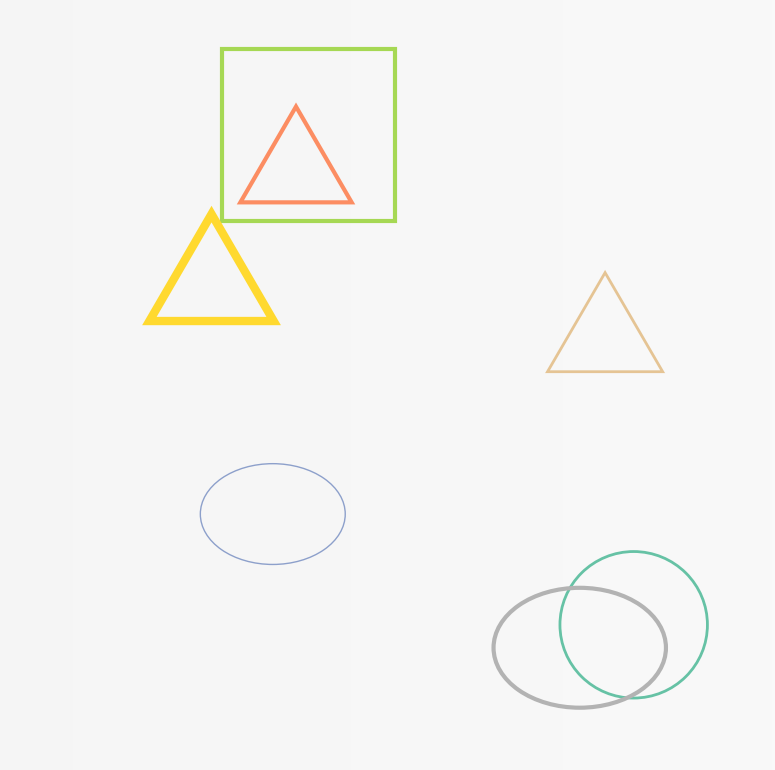[{"shape": "circle", "thickness": 1, "radius": 0.48, "center": [0.818, 0.189]}, {"shape": "triangle", "thickness": 1.5, "radius": 0.41, "center": [0.382, 0.779]}, {"shape": "oval", "thickness": 0.5, "radius": 0.47, "center": [0.352, 0.332]}, {"shape": "square", "thickness": 1.5, "radius": 0.56, "center": [0.398, 0.824]}, {"shape": "triangle", "thickness": 3, "radius": 0.46, "center": [0.273, 0.629]}, {"shape": "triangle", "thickness": 1, "radius": 0.43, "center": [0.781, 0.56]}, {"shape": "oval", "thickness": 1.5, "radius": 0.56, "center": [0.748, 0.159]}]